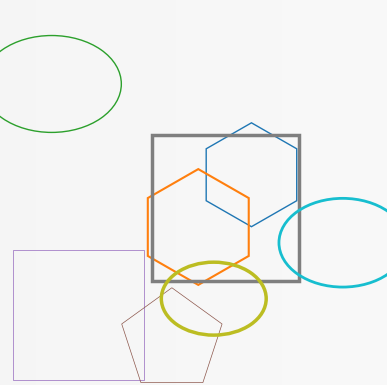[{"shape": "hexagon", "thickness": 1, "radius": 0.67, "center": [0.649, 0.546]}, {"shape": "hexagon", "thickness": 1.5, "radius": 0.75, "center": [0.512, 0.41]}, {"shape": "oval", "thickness": 1, "radius": 0.9, "center": [0.133, 0.782]}, {"shape": "square", "thickness": 0.5, "radius": 0.84, "center": [0.202, 0.182]}, {"shape": "pentagon", "thickness": 0.5, "radius": 0.68, "center": [0.444, 0.116]}, {"shape": "square", "thickness": 2.5, "radius": 0.95, "center": [0.582, 0.459]}, {"shape": "oval", "thickness": 2.5, "radius": 0.68, "center": [0.552, 0.224]}, {"shape": "oval", "thickness": 2, "radius": 0.82, "center": [0.884, 0.37]}]